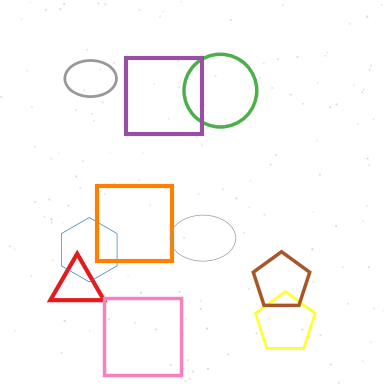[{"shape": "triangle", "thickness": 3, "radius": 0.4, "center": [0.2, 0.261]}, {"shape": "hexagon", "thickness": 0.5, "radius": 0.42, "center": [0.232, 0.351]}, {"shape": "circle", "thickness": 2.5, "radius": 0.47, "center": [0.572, 0.765]}, {"shape": "square", "thickness": 3, "radius": 0.49, "center": [0.426, 0.751]}, {"shape": "square", "thickness": 3, "radius": 0.48, "center": [0.349, 0.419]}, {"shape": "pentagon", "thickness": 2, "radius": 0.41, "center": [0.741, 0.161]}, {"shape": "pentagon", "thickness": 2.5, "radius": 0.39, "center": [0.731, 0.269]}, {"shape": "square", "thickness": 2.5, "radius": 0.5, "center": [0.37, 0.126]}, {"shape": "oval", "thickness": 2, "radius": 0.34, "center": [0.235, 0.796]}, {"shape": "oval", "thickness": 0.5, "radius": 0.43, "center": [0.527, 0.381]}]